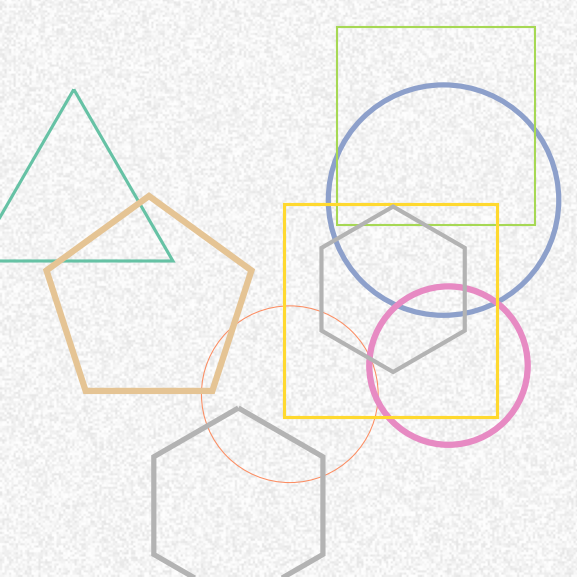[{"shape": "triangle", "thickness": 1.5, "radius": 0.99, "center": [0.128, 0.646]}, {"shape": "circle", "thickness": 0.5, "radius": 0.76, "center": [0.502, 0.316]}, {"shape": "circle", "thickness": 2.5, "radius": 1.0, "center": [0.768, 0.653]}, {"shape": "circle", "thickness": 3, "radius": 0.69, "center": [0.777, 0.366]}, {"shape": "square", "thickness": 1, "radius": 0.86, "center": [0.755, 0.781]}, {"shape": "square", "thickness": 1.5, "radius": 0.92, "center": [0.677, 0.462]}, {"shape": "pentagon", "thickness": 3, "radius": 0.93, "center": [0.258, 0.473]}, {"shape": "hexagon", "thickness": 2.5, "radius": 0.85, "center": [0.413, 0.124]}, {"shape": "hexagon", "thickness": 2, "radius": 0.72, "center": [0.681, 0.498]}]